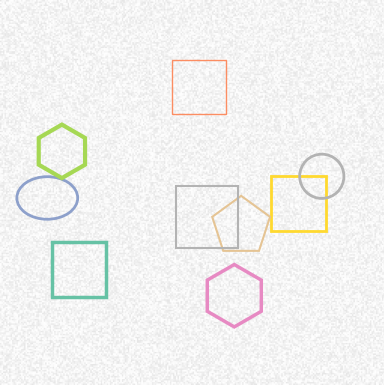[{"shape": "square", "thickness": 2.5, "radius": 0.35, "center": [0.205, 0.3]}, {"shape": "square", "thickness": 1, "radius": 0.35, "center": [0.518, 0.773]}, {"shape": "oval", "thickness": 2, "radius": 0.4, "center": [0.123, 0.486]}, {"shape": "hexagon", "thickness": 2.5, "radius": 0.41, "center": [0.609, 0.232]}, {"shape": "hexagon", "thickness": 3, "radius": 0.35, "center": [0.161, 0.607]}, {"shape": "square", "thickness": 2, "radius": 0.36, "center": [0.775, 0.472]}, {"shape": "pentagon", "thickness": 1.5, "radius": 0.39, "center": [0.626, 0.412]}, {"shape": "square", "thickness": 1.5, "radius": 0.4, "center": [0.538, 0.436]}, {"shape": "circle", "thickness": 2, "radius": 0.29, "center": [0.836, 0.542]}]